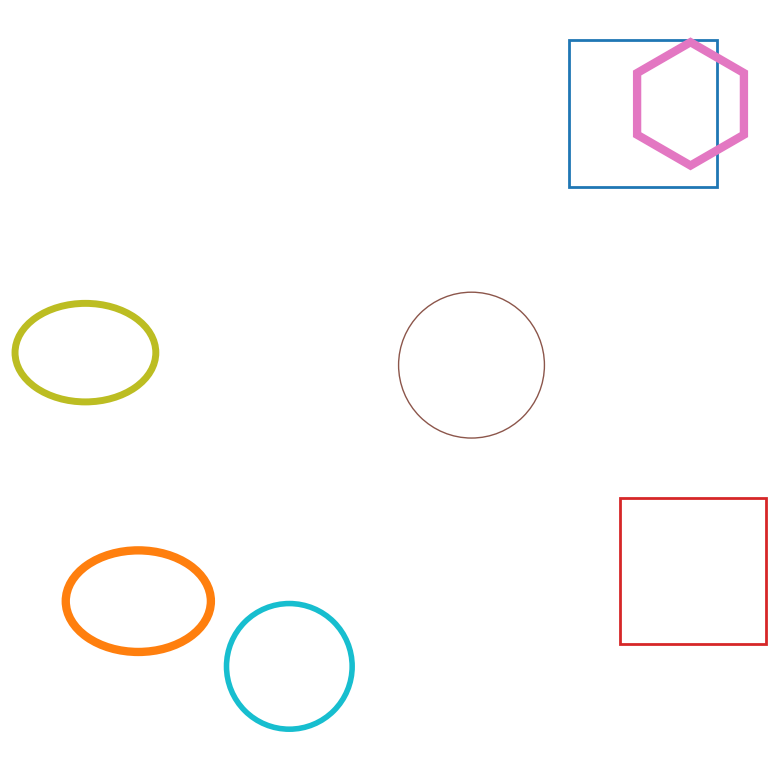[{"shape": "square", "thickness": 1, "radius": 0.48, "center": [0.835, 0.853]}, {"shape": "oval", "thickness": 3, "radius": 0.47, "center": [0.18, 0.219]}, {"shape": "square", "thickness": 1, "radius": 0.47, "center": [0.9, 0.259]}, {"shape": "circle", "thickness": 0.5, "radius": 0.47, "center": [0.612, 0.526]}, {"shape": "hexagon", "thickness": 3, "radius": 0.4, "center": [0.897, 0.865]}, {"shape": "oval", "thickness": 2.5, "radius": 0.46, "center": [0.111, 0.542]}, {"shape": "circle", "thickness": 2, "radius": 0.41, "center": [0.376, 0.135]}]